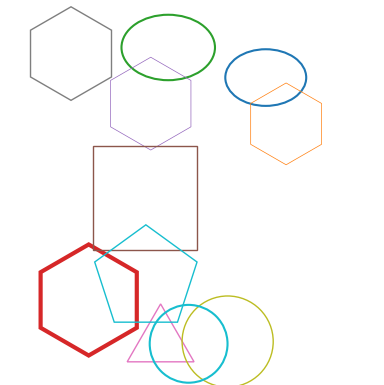[{"shape": "oval", "thickness": 1.5, "radius": 0.53, "center": [0.69, 0.799]}, {"shape": "hexagon", "thickness": 0.5, "radius": 0.53, "center": [0.743, 0.678]}, {"shape": "oval", "thickness": 1.5, "radius": 0.61, "center": [0.437, 0.877]}, {"shape": "hexagon", "thickness": 3, "radius": 0.72, "center": [0.23, 0.221]}, {"shape": "hexagon", "thickness": 0.5, "radius": 0.6, "center": [0.392, 0.731]}, {"shape": "square", "thickness": 1, "radius": 0.67, "center": [0.377, 0.486]}, {"shape": "triangle", "thickness": 1, "radius": 0.5, "center": [0.417, 0.11]}, {"shape": "hexagon", "thickness": 1, "radius": 0.61, "center": [0.184, 0.861]}, {"shape": "circle", "thickness": 1, "radius": 0.59, "center": [0.591, 0.113]}, {"shape": "pentagon", "thickness": 1, "radius": 0.7, "center": [0.379, 0.276]}, {"shape": "circle", "thickness": 1.5, "radius": 0.51, "center": [0.49, 0.107]}]